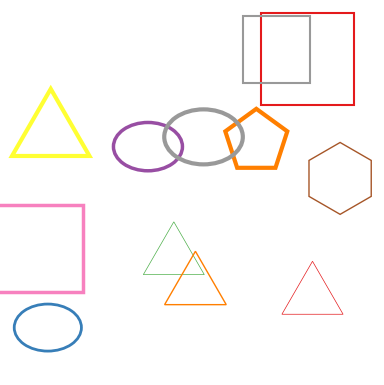[{"shape": "triangle", "thickness": 0.5, "radius": 0.46, "center": [0.812, 0.23]}, {"shape": "square", "thickness": 1.5, "radius": 0.6, "center": [0.799, 0.846]}, {"shape": "oval", "thickness": 2, "radius": 0.44, "center": [0.124, 0.149]}, {"shape": "triangle", "thickness": 0.5, "radius": 0.46, "center": [0.451, 0.332]}, {"shape": "oval", "thickness": 2.5, "radius": 0.45, "center": [0.384, 0.619]}, {"shape": "pentagon", "thickness": 3, "radius": 0.42, "center": [0.666, 0.633]}, {"shape": "triangle", "thickness": 1, "radius": 0.46, "center": [0.508, 0.255]}, {"shape": "triangle", "thickness": 3, "radius": 0.58, "center": [0.132, 0.653]}, {"shape": "hexagon", "thickness": 1, "radius": 0.47, "center": [0.883, 0.537]}, {"shape": "square", "thickness": 2.5, "radius": 0.56, "center": [0.103, 0.355]}, {"shape": "square", "thickness": 1.5, "radius": 0.44, "center": [0.718, 0.872]}, {"shape": "oval", "thickness": 3, "radius": 0.51, "center": [0.529, 0.644]}]